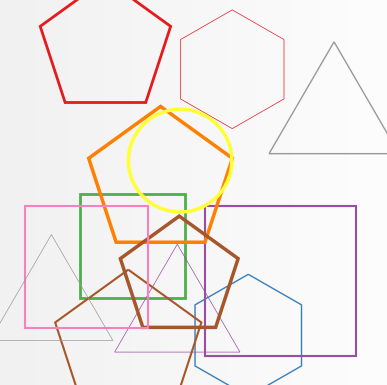[{"shape": "pentagon", "thickness": 2, "radius": 0.88, "center": [0.272, 0.877]}, {"shape": "hexagon", "thickness": 0.5, "radius": 0.77, "center": [0.599, 0.82]}, {"shape": "hexagon", "thickness": 1, "radius": 0.79, "center": [0.641, 0.129]}, {"shape": "square", "thickness": 2, "radius": 0.67, "center": [0.342, 0.361]}, {"shape": "square", "thickness": 1.5, "radius": 0.98, "center": [0.724, 0.271]}, {"shape": "triangle", "thickness": 0.5, "radius": 0.93, "center": [0.458, 0.179]}, {"shape": "pentagon", "thickness": 2.5, "radius": 0.97, "center": [0.414, 0.529]}, {"shape": "circle", "thickness": 2.5, "radius": 0.67, "center": [0.465, 0.583]}, {"shape": "pentagon", "thickness": 2.5, "radius": 0.8, "center": [0.463, 0.279]}, {"shape": "pentagon", "thickness": 1.5, "radius": 0.99, "center": [0.331, 0.101]}, {"shape": "square", "thickness": 1.5, "radius": 0.8, "center": [0.223, 0.306]}, {"shape": "triangle", "thickness": 1, "radius": 0.97, "center": [0.862, 0.698]}, {"shape": "triangle", "thickness": 0.5, "radius": 0.92, "center": [0.133, 0.207]}]